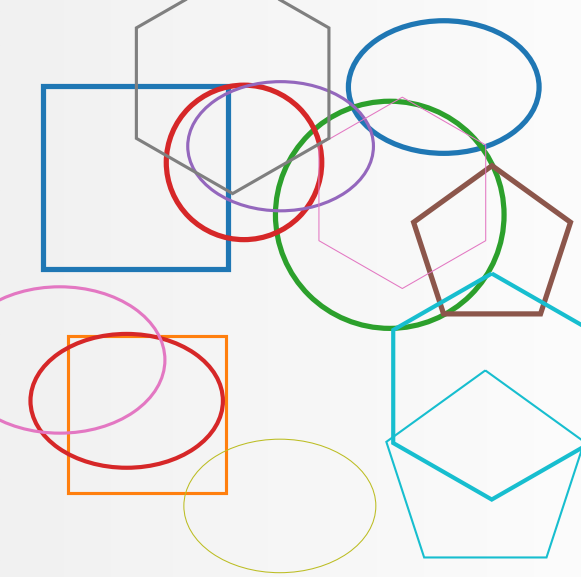[{"shape": "square", "thickness": 2.5, "radius": 0.8, "center": [0.233, 0.692]}, {"shape": "oval", "thickness": 2.5, "radius": 0.82, "center": [0.763, 0.848]}, {"shape": "square", "thickness": 1.5, "radius": 0.68, "center": [0.253, 0.282]}, {"shape": "circle", "thickness": 2.5, "radius": 0.98, "center": [0.671, 0.627]}, {"shape": "oval", "thickness": 2, "radius": 0.83, "center": [0.218, 0.305]}, {"shape": "circle", "thickness": 2.5, "radius": 0.67, "center": [0.42, 0.718]}, {"shape": "oval", "thickness": 1.5, "radius": 0.8, "center": [0.483, 0.746]}, {"shape": "pentagon", "thickness": 2.5, "radius": 0.71, "center": [0.847, 0.57]}, {"shape": "oval", "thickness": 1.5, "radius": 0.91, "center": [0.103, 0.376]}, {"shape": "hexagon", "thickness": 0.5, "radius": 0.83, "center": [0.692, 0.665]}, {"shape": "hexagon", "thickness": 1.5, "radius": 0.96, "center": [0.4, 0.855]}, {"shape": "oval", "thickness": 0.5, "radius": 0.83, "center": [0.481, 0.123]}, {"shape": "pentagon", "thickness": 1, "radius": 0.9, "center": [0.835, 0.179]}, {"shape": "hexagon", "thickness": 2, "radius": 0.98, "center": [0.846, 0.33]}]